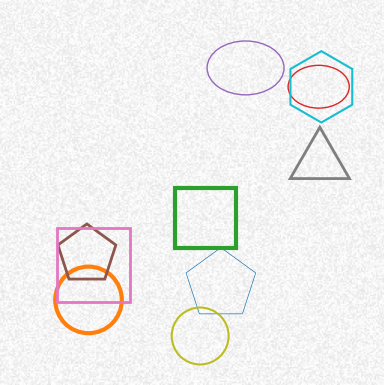[{"shape": "pentagon", "thickness": 0.5, "radius": 0.48, "center": [0.574, 0.262]}, {"shape": "circle", "thickness": 3, "radius": 0.43, "center": [0.23, 0.221]}, {"shape": "square", "thickness": 3, "radius": 0.39, "center": [0.534, 0.434]}, {"shape": "oval", "thickness": 1, "radius": 0.4, "center": [0.828, 0.775]}, {"shape": "oval", "thickness": 1, "radius": 0.5, "center": [0.638, 0.824]}, {"shape": "pentagon", "thickness": 2, "radius": 0.4, "center": [0.226, 0.339]}, {"shape": "square", "thickness": 2, "radius": 0.48, "center": [0.243, 0.311]}, {"shape": "triangle", "thickness": 2, "radius": 0.44, "center": [0.831, 0.581]}, {"shape": "circle", "thickness": 1.5, "radius": 0.37, "center": [0.52, 0.127]}, {"shape": "hexagon", "thickness": 1.5, "radius": 0.46, "center": [0.835, 0.774]}]